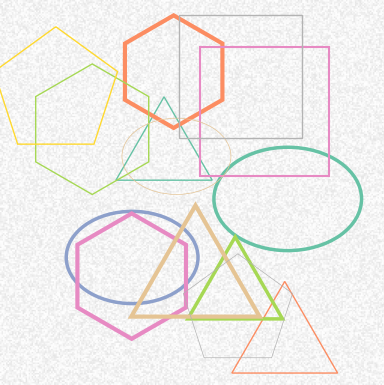[{"shape": "triangle", "thickness": 1, "radius": 0.72, "center": [0.426, 0.604]}, {"shape": "oval", "thickness": 2.5, "radius": 0.96, "center": [0.747, 0.483]}, {"shape": "hexagon", "thickness": 3, "radius": 0.73, "center": [0.451, 0.814]}, {"shape": "triangle", "thickness": 1, "radius": 0.79, "center": [0.74, 0.11]}, {"shape": "oval", "thickness": 2.5, "radius": 0.86, "center": [0.343, 0.331]}, {"shape": "hexagon", "thickness": 3, "radius": 0.81, "center": [0.342, 0.283]}, {"shape": "square", "thickness": 1.5, "radius": 0.84, "center": [0.686, 0.71]}, {"shape": "hexagon", "thickness": 1, "radius": 0.85, "center": [0.239, 0.664]}, {"shape": "triangle", "thickness": 2.5, "radius": 0.71, "center": [0.611, 0.243]}, {"shape": "pentagon", "thickness": 1, "radius": 0.84, "center": [0.145, 0.762]}, {"shape": "triangle", "thickness": 3, "radius": 0.96, "center": [0.508, 0.274]}, {"shape": "oval", "thickness": 0.5, "radius": 0.71, "center": [0.458, 0.594]}, {"shape": "square", "thickness": 1, "radius": 0.8, "center": [0.625, 0.801]}, {"shape": "pentagon", "thickness": 0.5, "radius": 0.75, "center": [0.618, 0.192]}]